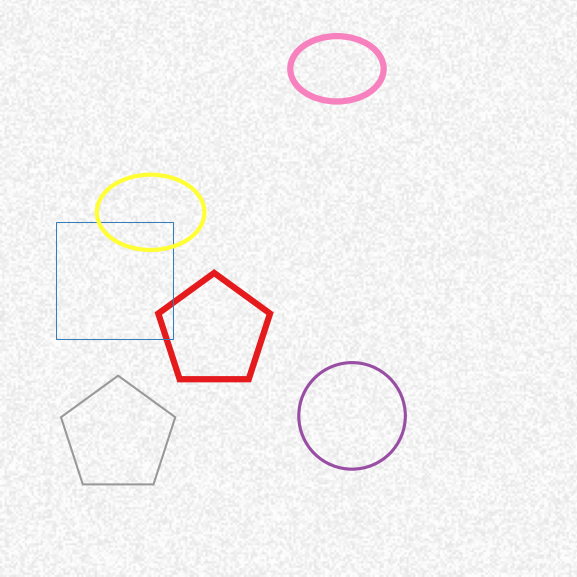[{"shape": "pentagon", "thickness": 3, "radius": 0.51, "center": [0.371, 0.425]}, {"shape": "square", "thickness": 0.5, "radius": 0.51, "center": [0.199, 0.513]}, {"shape": "circle", "thickness": 1.5, "radius": 0.46, "center": [0.61, 0.279]}, {"shape": "oval", "thickness": 2, "radius": 0.47, "center": [0.261, 0.631]}, {"shape": "oval", "thickness": 3, "radius": 0.4, "center": [0.583, 0.88]}, {"shape": "pentagon", "thickness": 1, "radius": 0.52, "center": [0.205, 0.245]}]